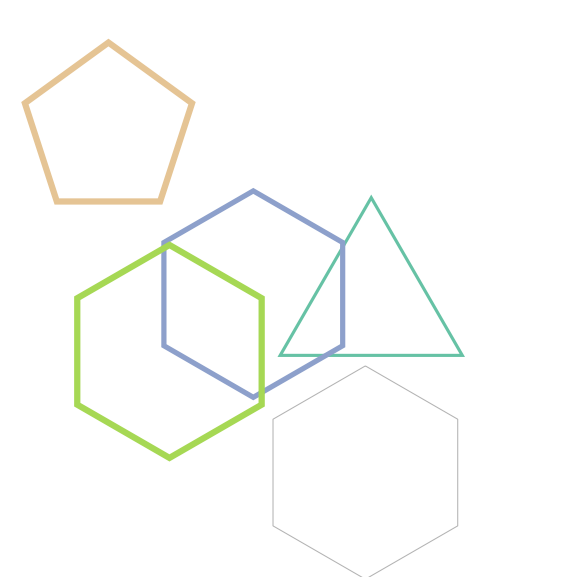[{"shape": "triangle", "thickness": 1.5, "radius": 0.91, "center": [0.643, 0.475]}, {"shape": "hexagon", "thickness": 2.5, "radius": 0.89, "center": [0.439, 0.49]}, {"shape": "hexagon", "thickness": 3, "radius": 0.92, "center": [0.293, 0.391]}, {"shape": "pentagon", "thickness": 3, "radius": 0.76, "center": [0.188, 0.773]}, {"shape": "hexagon", "thickness": 0.5, "radius": 0.92, "center": [0.633, 0.181]}]